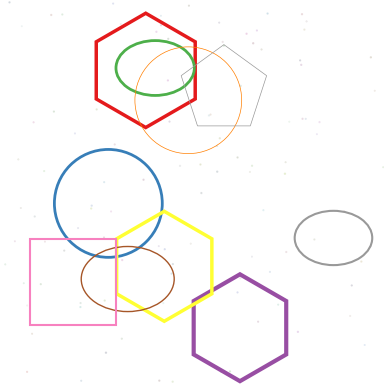[{"shape": "hexagon", "thickness": 2.5, "radius": 0.74, "center": [0.379, 0.817]}, {"shape": "circle", "thickness": 2, "radius": 0.7, "center": [0.281, 0.472]}, {"shape": "oval", "thickness": 2, "radius": 0.51, "center": [0.403, 0.823]}, {"shape": "hexagon", "thickness": 3, "radius": 0.69, "center": [0.623, 0.149]}, {"shape": "circle", "thickness": 0.5, "radius": 0.69, "center": [0.489, 0.74]}, {"shape": "hexagon", "thickness": 2.5, "radius": 0.71, "center": [0.427, 0.308]}, {"shape": "oval", "thickness": 1, "radius": 0.6, "center": [0.332, 0.275]}, {"shape": "square", "thickness": 1.5, "radius": 0.56, "center": [0.189, 0.268]}, {"shape": "pentagon", "thickness": 0.5, "radius": 0.58, "center": [0.582, 0.767]}, {"shape": "oval", "thickness": 1.5, "radius": 0.5, "center": [0.866, 0.382]}]